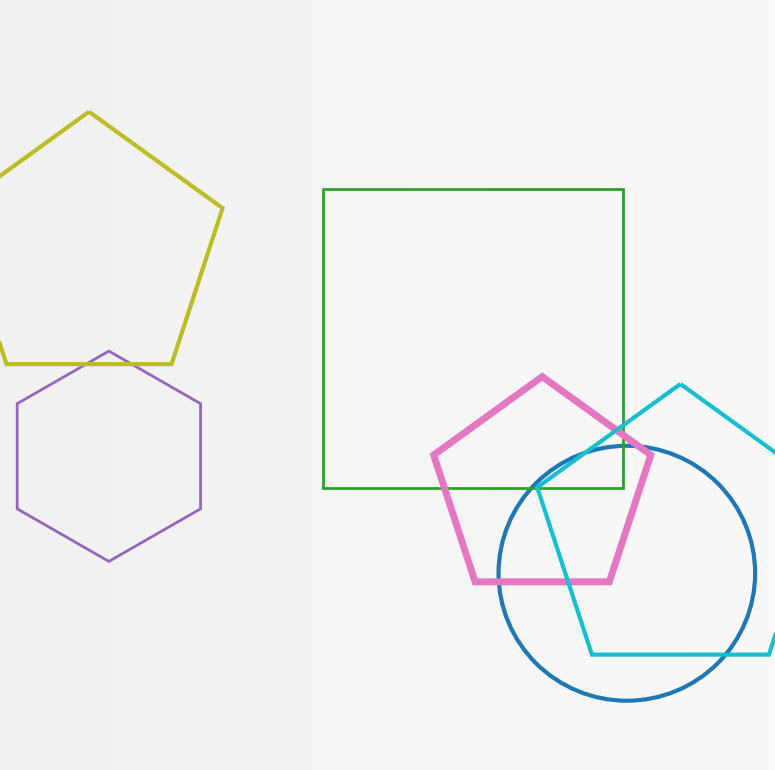[{"shape": "circle", "thickness": 1.5, "radius": 0.83, "center": [0.809, 0.256]}, {"shape": "square", "thickness": 1, "radius": 0.97, "center": [0.61, 0.561]}, {"shape": "hexagon", "thickness": 1, "radius": 0.68, "center": [0.14, 0.407]}, {"shape": "pentagon", "thickness": 2.5, "radius": 0.74, "center": [0.7, 0.364]}, {"shape": "pentagon", "thickness": 1.5, "radius": 0.91, "center": [0.115, 0.674]}, {"shape": "pentagon", "thickness": 1.5, "radius": 0.97, "center": [0.878, 0.307]}]